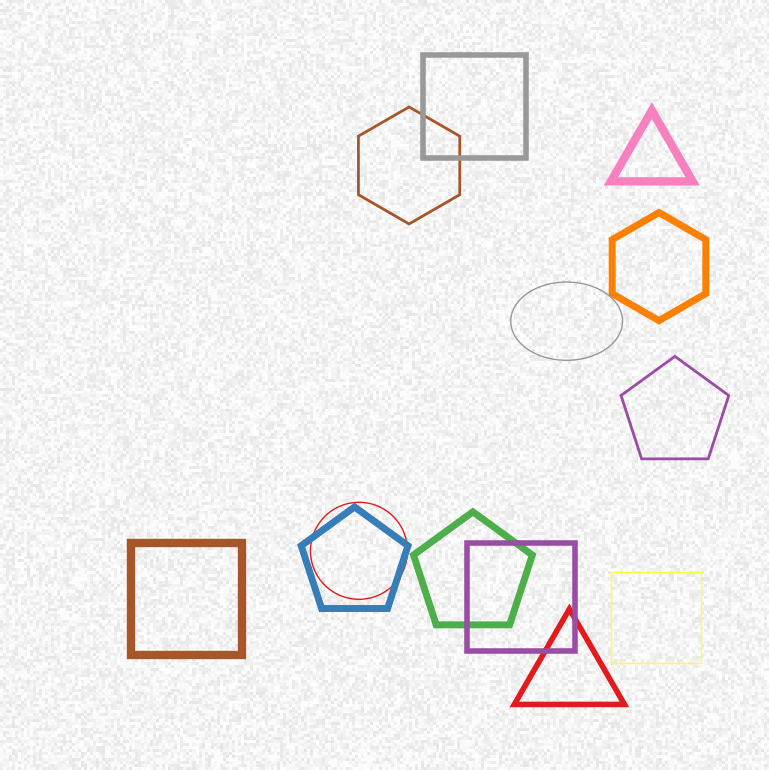[{"shape": "triangle", "thickness": 2, "radius": 0.41, "center": [0.739, 0.126]}, {"shape": "circle", "thickness": 0.5, "radius": 0.32, "center": [0.466, 0.285]}, {"shape": "pentagon", "thickness": 2.5, "radius": 0.36, "center": [0.461, 0.269]}, {"shape": "pentagon", "thickness": 2.5, "radius": 0.41, "center": [0.614, 0.254]}, {"shape": "square", "thickness": 2, "radius": 0.35, "center": [0.676, 0.225]}, {"shape": "pentagon", "thickness": 1, "radius": 0.37, "center": [0.877, 0.464]}, {"shape": "hexagon", "thickness": 2.5, "radius": 0.35, "center": [0.856, 0.654]}, {"shape": "square", "thickness": 0.5, "radius": 0.29, "center": [0.852, 0.198]}, {"shape": "hexagon", "thickness": 1, "radius": 0.38, "center": [0.531, 0.785]}, {"shape": "square", "thickness": 3, "radius": 0.36, "center": [0.242, 0.222]}, {"shape": "triangle", "thickness": 3, "radius": 0.31, "center": [0.846, 0.795]}, {"shape": "oval", "thickness": 0.5, "radius": 0.36, "center": [0.736, 0.583]}, {"shape": "square", "thickness": 2, "radius": 0.33, "center": [0.616, 0.862]}]